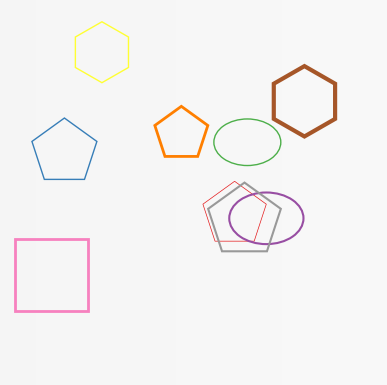[{"shape": "pentagon", "thickness": 0.5, "radius": 0.43, "center": [0.605, 0.443]}, {"shape": "pentagon", "thickness": 1, "radius": 0.44, "center": [0.166, 0.605]}, {"shape": "oval", "thickness": 1, "radius": 0.43, "center": [0.638, 0.631]}, {"shape": "oval", "thickness": 1.5, "radius": 0.48, "center": [0.687, 0.433]}, {"shape": "pentagon", "thickness": 2, "radius": 0.36, "center": [0.468, 0.652]}, {"shape": "hexagon", "thickness": 1, "radius": 0.4, "center": [0.263, 0.864]}, {"shape": "hexagon", "thickness": 3, "radius": 0.46, "center": [0.786, 0.737]}, {"shape": "square", "thickness": 2, "radius": 0.47, "center": [0.132, 0.286]}, {"shape": "pentagon", "thickness": 1.5, "radius": 0.49, "center": [0.631, 0.427]}]